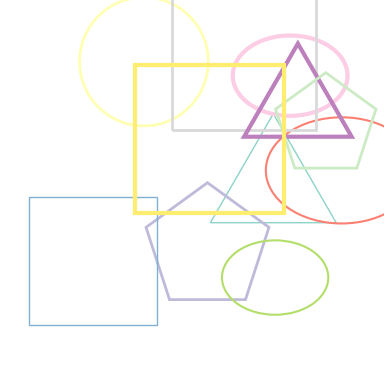[{"shape": "triangle", "thickness": 1, "radius": 0.94, "center": [0.71, 0.516]}, {"shape": "circle", "thickness": 2, "radius": 0.84, "center": [0.374, 0.84]}, {"shape": "pentagon", "thickness": 2, "radius": 0.84, "center": [0.539, 0.358]}, {"shape": "oval", "thickness": 1.5, "radius": 0.98, "center": [0.887, 0.557]}, {"shape": "square", "thickness": 1, "radius": 0.83, "center": [0.242, 0.323]}, {"shape": "oval", "thickness": 1.5, "radius": 0.69, "center": [0.715, 0.279]}, {"shape": "oval", "thickness": 3, "radius": 0.75, "center": [0.754, 0.803]}, {"shape": "square", "thickness": 2, "radius": 0.94, "center": [0.634, 0.851]}, {"shape": "triangle", "thickness": 3, "radius": 0.81, "center": [0.774, 0.726]}, {"shape": "pentagon", "thickness": 2, "radius": 0.69, "center": [0.846, 0.674]}, {"shape": "square", "thickness": 3, "radius": 0.96, "center": [0.544, 0.639]}]